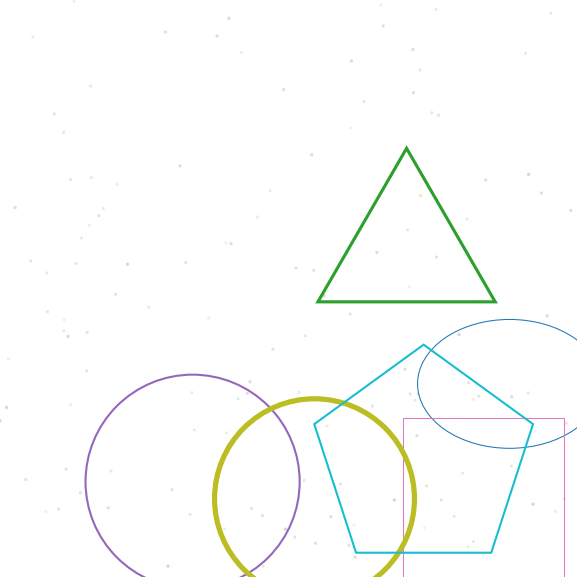[{"shape": "oval", "thickness": 0.5, "radius": 0.8, "center": [0.882, 0.334]}, {"shape": "triangle", "thickness": 1.5, "radius": 0.89, "center": [0.704, 0.565]}, {"shape": "circle", "thickness": 1, "radius": 0.93, "center": [0.334, 0.165]}, {"shape": "square", "thickness": 0.5, "radius": 0.7, "center": [0.838, 0.136]}, {"shape": "circle", "thickness": 2.5, "radius": 0.87, "center": [0.545, 0.136]}, {"shape": "pentagon", "thickness": 1, "radius": 1.0, "center": [0.734, 0.203]}]